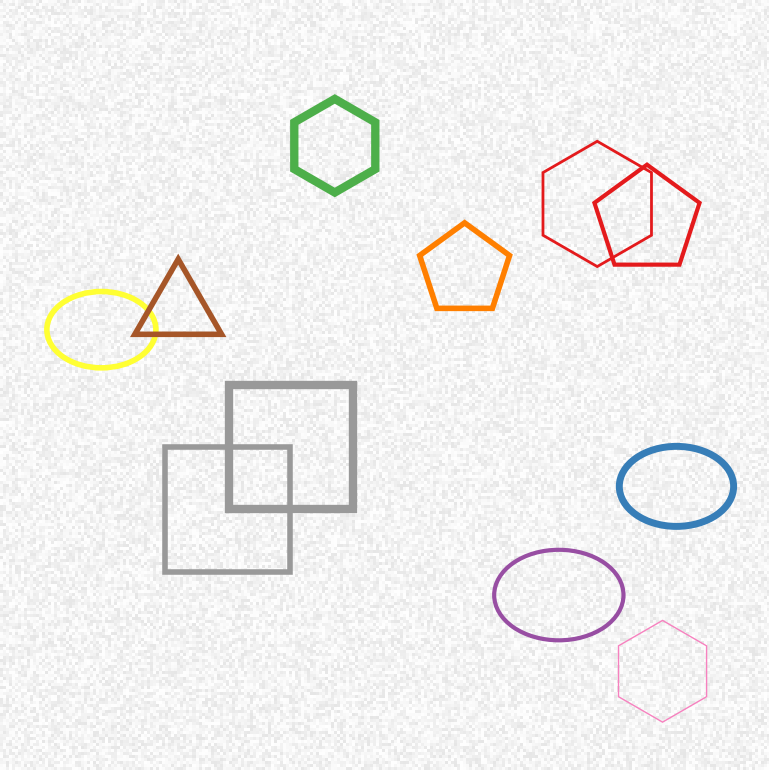[{"shape": "pentagon", "thickness": 1.5, "radius": 0.36, "center": [0.84, 0.714]}, {"shape": "hexagon", "thickness": 1, "radius": 0.41, "center": [0.776, 0.735]}, {"shape": "oval", "thickness": 2.5, "radius": 0.37, "center": [0.879, 0.368]}, {"shape": "hexagon", "thickness": 3, "radius": 0.3, "center": [0.435, 0.811]}, {"shape": "oval", "thickness": 1.5, "radius": 0.42, "center": [0.726, 0.227]}, {"shape": "pentagon", "thickness": 2, "radius": 0.31, "center": [0.603, 0.649]}, {"shape": "oval", "thickness": 2, "radius": 0.35, "center": [0.132, 0.572]}, {"shape": "triangle", "thickness": 2, "radius": 0.33, "center": [0.231, 0.598]}, {"shape": "hexagon", "thickness": 0.5, "radius": 0.33, "center": [0.86, 0.128]}, {"shape": "square", "thickness": 3, "radius": 0.4, "center": [0.378, 0.419]}, {"shape": "square", "thickness": 2, "radius": 0.41, "center": [0.296, 0.338]}]